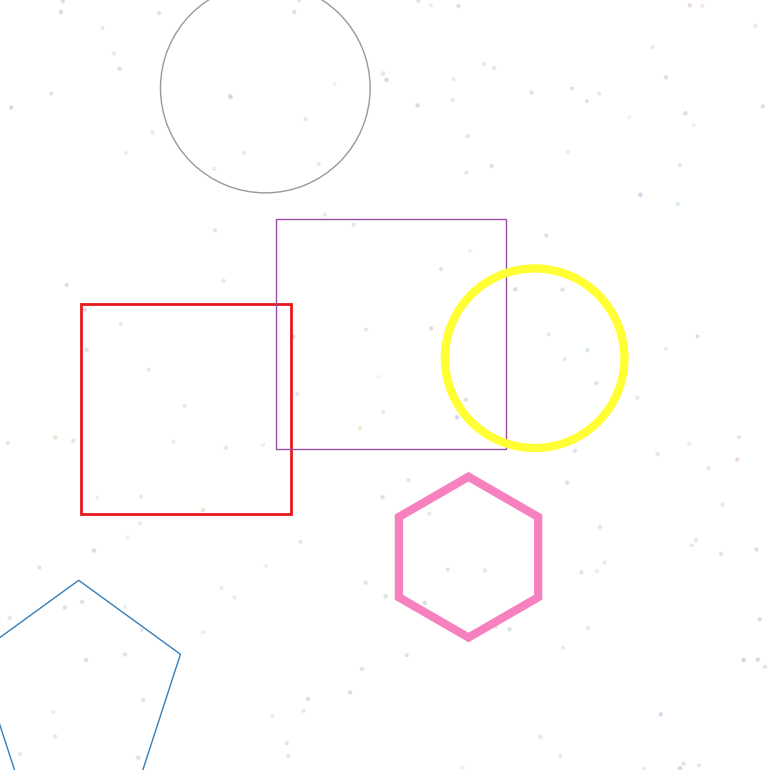[{"shape": "square", "thickness": 1, "radius": 0.68, "center": [0.241, 0.469]}, {"shape": "pentagon", "thickness": 0.5, "radius": 0.69, "center": [0.102, 0.107]}, {"shape": "square", "thickness": 0.5, "radius": 0.75, "center": [0.508, 0.566]}, {"shape": "circle", "thickness": 3, "radius": 0.58, "center": [0.694, 0.535]}, {"shape": "hexagon", "thickness": 3, "radius": 0.52, "center": [0.608, 0.276]}, {"shape": "circle", "thickness": 0.5, "radius": 0.68, "center": [0.345, 0.886]}]